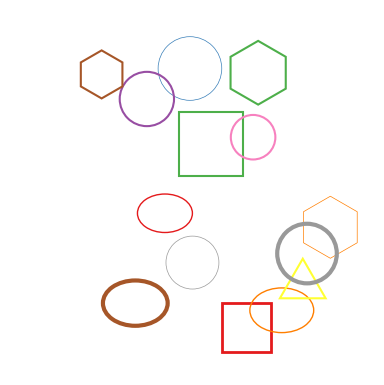[{"shape": "oval", "thickness": 1, "radius": 0.36, "center": [0.428, 0.446]}, {"shape": "square", "thickness": 2, "radius": 0.32, "center": [0.64, 0.15]}, {"shape": "circle", "thickness": 0.5, "radius": 0.41, "center": [0.493, 0.822]}, {"shape": "square", "thickness": 1.5, "radius": 0.41, "center": [0.549, 0.626]}, {"shape": "hexagon", "thickness": 1.5, "radius": 0.41, "center": [0.671, 0.811]}, {"shape": "circle", "thickness": 1.5, "radius": 0.35, "center": [0.381, 0.743]}, {"shape": "oval", "thickness": 1, "radius": 0.41, "center": [0.732, 0.194]}, {"shape": "hexagon", "thickness": 0.5, "radius": 0.4, "center": [0.858, 0.41]}, {"shape": "triangle", "thickness": 1.5, "radius": 0.34, "center": [0.786, 0.259]}, {"shape": "hexagon", "thickness": 1.5, "radius": 0.31, "center": [0.264, 0.807]}, {"shape": "oval", "thickness": 3, "radius": 0.42, "center": [0.351, 0.213]}, {"shape": "circle", "thickness": 1.5, "radius": 0.29, "center": [0.657, 0.644]}, {"shape": "circle", "thickness": 3, "radius": 0.39, "center": [0.797, 0.341]}, {"shape": "circle", "thickness": 0.5, "radius": 0.34, "center": [0.5, 0.318]}]